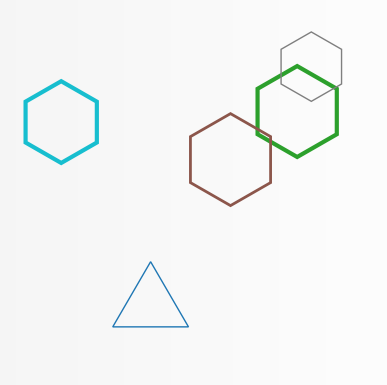[{"shape": "triangle", "thickness": 1, "radius": 0.56, "center": [0.389, 0.207]}, {"shape": "hexagon", "thickness": 3, "radius": 0.59, "center": [0.767, 0.71]}, {"shape": "hexagon", "thickness": 2, "radius": 0.6, "center": [0.595, 0.585]}, {"shape": "hexagon", "thickness": 1, "radius": 0.45, "center": [0.803, 0.827]}, {"shape": "hexagon", "thickness": 3, "radius": 0.53, "center": [0.158, 0.683]}]